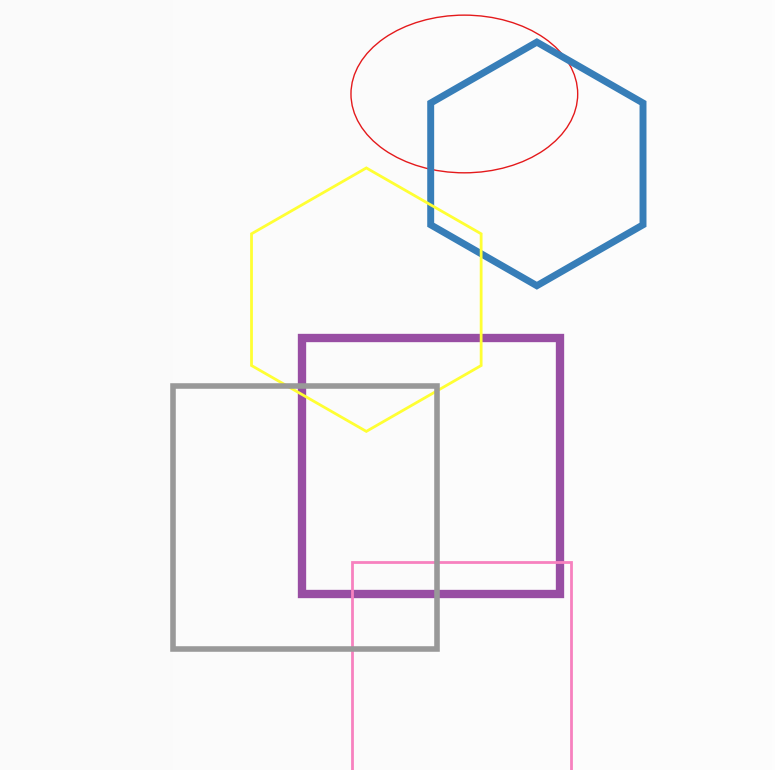[{"shape": "oval", "thickness": 0.5, "radius": 0.73, "center": [0.599, 0.878]}, {"shape": "hexagon", "thickness": 2.5, "radius": 0.79, "center": [0.693, 0.787]}, {"shape": "square", "thickness": 3, "radius": 0.83, "center": [0.556, 0.395]}, {"shape": "hexagon", "thickness": 1, "radius": 0.86, "center": [0.473, 0.611]}, {"shape": "square", "thickness": 1, "radius": 0.71, "center": [0.596, 0.129]}, {"shape": "square", "thickness": 2, "radius": 0.85, "center": [0.393, 0.328]}]